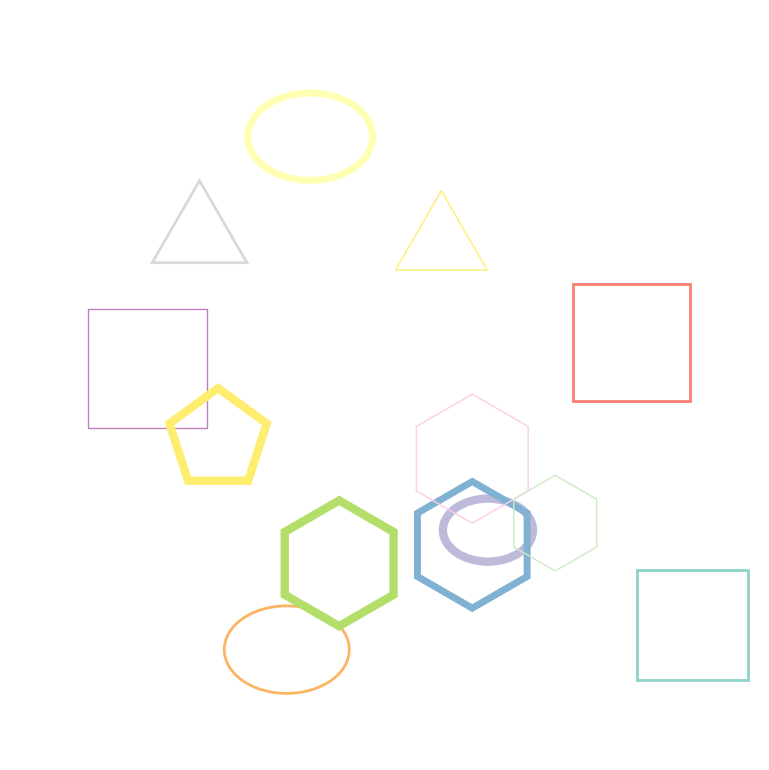[{"shape": "square", "thickness": 1, "radius": 0.36, "center": [0.899, 0.188]}, {"shape": "oval", "thickness": 2.5, "radius": 0.41, "center": [0.403, 0.822]}, {"shape": "oval", "thickness": 3, "radius": 0.29, "center": [0.634, 0.312]}, {"shape": "square", "thickness": 1, "radius": 0.38, "center": [0.82, 0.556]}, {"shape": "hexagon", "thickness": 2.5, "radius": 0.41, "center": [0.613, 0.292]}, {"shape": "oval", "thickness": 1, "radius": 0.41, "center": [0.372, 0.156]}, {"shape": "hexagon", "thickness": 3, "radius": 0.41, "center": [0.44, 0.268]}, {"shape": "hexagon", "thickness": 0.5, "radius": 0.42, "center": [0.613, 0.404]}, {"shape": "triangle", "thickness": 1, "radius": 0.35, "center": [0.259, 0.694]}, {"shape": "square", "thickness": 0.5, "radius": 0.39, "center": [0.192, 0.522]}, {"shape": "hexagon", "thickness": 0.5, "radius": 0.31, "center": [0.721, 0.321]}, {"shape": "triangle", "thickness": 0.5, "radius": 0.34, "center": [0.573, 0.684]}, {"shape": "pentagon", "thickness": 3, "radius": 0.33, "center": [0.283, 0.429]}]